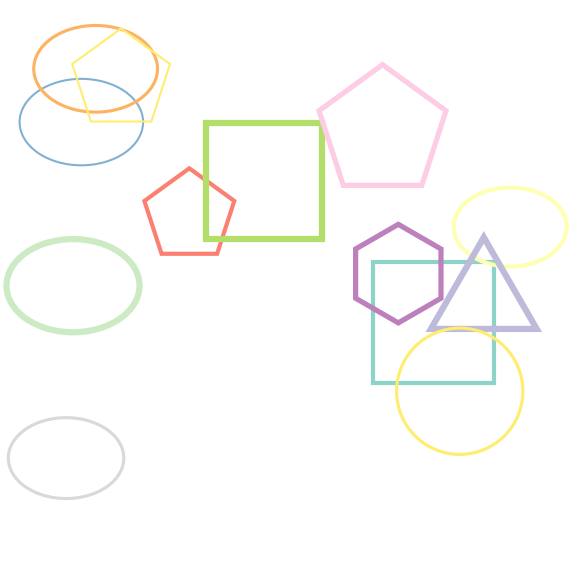[{"shape": "square", "thickness": 2, "radius": 0.52, "center": [0.751, 0.441]}, {"shape": "oval", "thickness": 2, "radius": 0.49, "center": [0.884, 0.606]}, {"shape": "triangle", "thickness": 3, "radius": 0.53, "center": [0.838, 0.482]}, {"shape": "pentagon", "thickness": 2, "radius": 0.41, "center": [0.328, 0.626]}, {"shape": "oval", "thickness": 1, "radius": 0.53, "center": [0.141, 0.788]}, {"shape": "oval", "thickness": 1.5, "radius": 0.54, "center": [0.166, 0.88]}, {"shape": "square", "thickness": 3, "radius": 0.5, "center": [0.457, 0.686]}, {"shape": "pentagon", "thickness": 2.5, "radius": 0.58, "center": [0.662, 0.772]}, {"shape": "oval", "thickness": 1.5, "radius": 0.5, "center": [0.114, 0.206]}, {"shape": "hexagon", "thickness": 2.5, "radius": 0.43, "center": [0.69, 0.525]}, {"shape": "oval", "thickness": 3, "radius": 0.58, "center": [0.126, 0.504]}, {"shape": "circle", "thickness": 1.5, "radius": 0.55, "center": [0.796, 0.322]}, {"shape": "pentagon", "thickness": 1, "radius": 0.45, "center": [0.21, 0.861]}]